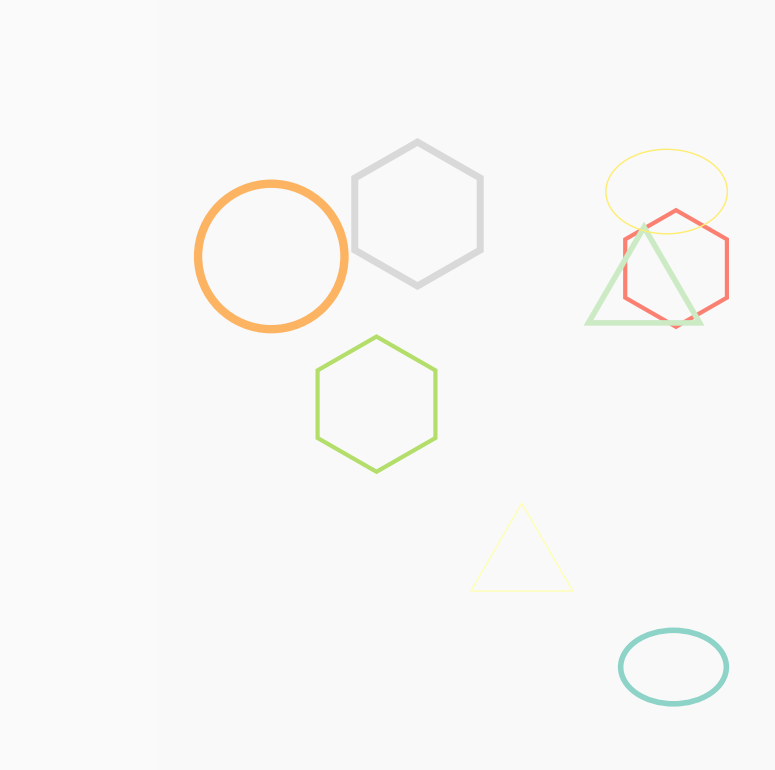[{"shape": "oval", "thickness": 2, "radius": 0.34, "center": [0.869, 0.134]}, {"shape": "triangle", "thickness": 0.5, "radius": 0.38, "center": [0.673, 0.27]}, {"shape": "hexagon", "thickness": 1.5, "radius": 0.38, "center": [0.872, 0.651]}, {"shape": "circle", "thickness": 3, "radius": 0.47, "center": [0.35, 0.667]}, {"shape": "hexagon", "thickness": 1.5, "radius": 0.44, "center": [0.486, 0.475]}, {"shape": "hexagon", "thickness": 2.5, "radius": 0.47, "center": [0.539, 0.722]}, {"shape": "triangle", "thickness": 2, "radius": 0.41, "center": [0.831, 0.622]}, {"shape": "oval", "thickness": 0.5, "radius": 0.39, "center": [0.86, 0.751]}]